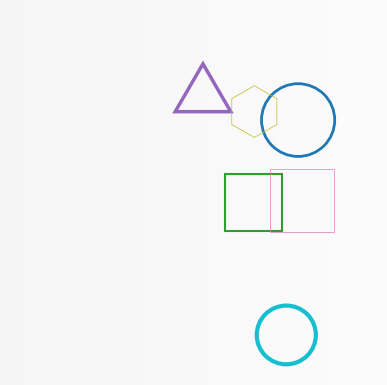[{"shape": "circle", "thickness": 2, "radius": 0.47, "center": [0.769, 0.688]}, {"shape": "square", "thickness": 1.5, "radius": 0.37, "center": [0.653, 0.474]}, {"shape": "triangle", "thickness": 2.5, "radius": 0.41, "center": [0.524, 0.751]}, {"shape": "square", "thickness": 0.5, "radius": 0.41, "center": [0.779, 0.479]}, {"shape": "hexagon", "thickness": 0.5, "radius": 0.34, "center": [0.656, 0.71]}, {"shape": "circle", "thickness": 3, "radius": 0.38, "center": [0.739, 0.13]}]